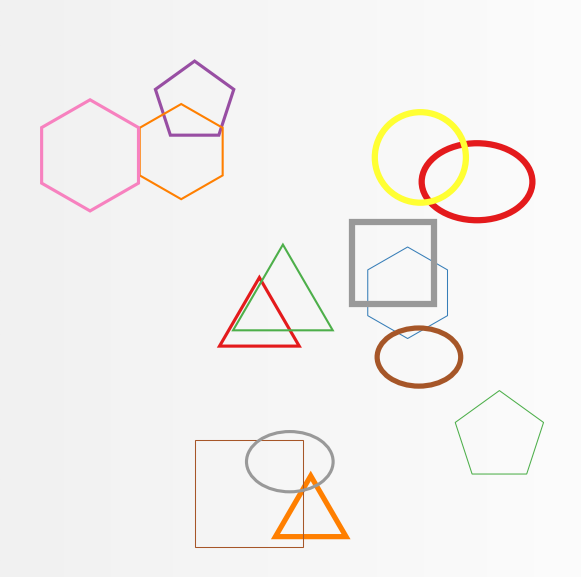[{"shape": "oval", "thickness": 3, "radius": 0.48, "center": [0.821, 0.684]}, {"shape": "triangle", "thickness": 1.5, "radius": 0.4, "center": [0.446, 0.439]}, {"shape": "hexagon", "thickness": 0.5, "radius": 0.4, "center": [0.701, 0.492]}, {"shape": "triangle", "thickness": 1, "radius": 0.49, "center": [0.487, 0.477]}, {"shape": "pentagon", "thickness": 0.5, "radius": 0.4, "center": [0.859, 0.243]}, {"shape": "pentagon", "thickness": 1.5, "radius": 0.35, "center": [0.335, 0.822]}, {"shape": "triangle", "thickness": 2.5, "radius": 0.35, "center": [0.535, 0.105]}, {"shape": "hexagon", "thickness": 1, "radius": 0.41, "center": [0.312, 0.737]}, {"shape": "circle", "thickness": 3, "radius": 0.39, "center": [0.723, 0.727]}, {"shape": "oval", "thickness": 2.5, "radius": 0.36, "center": [0.721, 0.381]}, {"shape": "square", "thickness": 0.5, "radius": 0.46, "center": [0.428, 0.144]}, {"shape": "hexagon", "thickness": 1.5, "radius": 0.48, "center": [0.155, 0.73]}, {"shape": "oval", "thickness": 1.5, "radius": 0.37, "center": [0.499, 0.2]}, {"shape": "square", "thickness": 3, "radius": 0.36, "center": [0.676, 0.543]}]